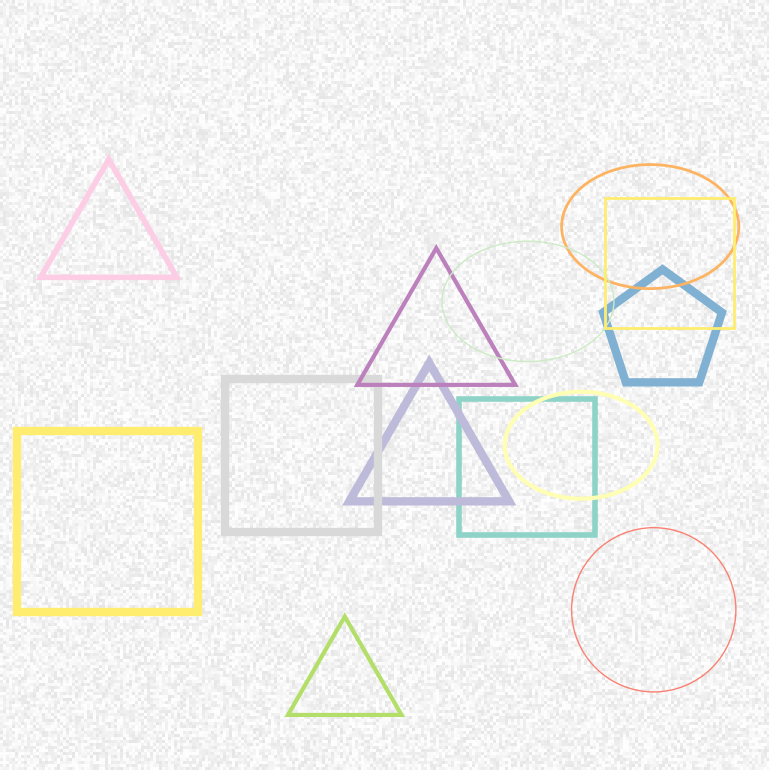[{"shape": "square", "thickness": 2, "radius": 0.44, "center": [0.684, 0.394]}, {"shape": "oval", "thickness": 1.5, "radius": 0.5, "center": [0.755, 0.422]}, {"shape": "triangle", "thickness": 3, "radius": 0.6, "center": [0.557, 0.409]}, {"shape": "circle", "thickness": 0.5, "radius": 0.53, "center": [0.849, 0.208]}, {"shape": "pentagon", "thickness": 3, "radius": 0.41, "center": [0.86, 0.569]}, {"shape": "oval", "thickness": 1, "radius": 0.58, "center": [0.844, 0.706]}, {"shape": "triangle", "thickness": 1.5, "radius": 0.43, "center": [0.448, 0.114]}, {"shape": "triangle", "thickness": 2, "radius": 0.51, "center": [0.141, 0.691]}, {"shape": "square", "thickness": 3, "radius": 0.5, "center": [0.392, 0.409]}, {"shape": "triangle", "thickness": 1.5, "radius": 0.59, "center": [0.567, 0.559]}, {"shape": "oval", "thickness": 0.5, "radius": 0.56, "center": [0.686, 0.609]}, {"shape": "square", "thickness": 3, "radius": 0.59, "center": [0.14, 0.323]}, {"shape": "square", "thickness": 1, "radius": 0.42, "center": [0.87, 0.659]}]